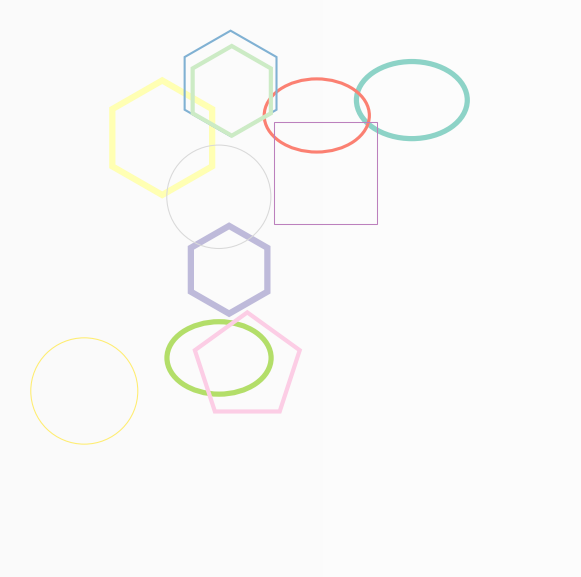[{"shape": "oval", "thickness": 2.5, "radius": 0.48, "center": [0.709, 0.826]}, {"shape": "hexagon", "thickness": 3, "radius": 0.5, "center": [0.279, 0.761]}, {"shape": "hexagon", "thickness": 3, "radius": 0.38, "center": [0.394, 0.532]}, {"shape": "oval", "thickness": 1.5, "radius": 0.45, "center": [0.545, 0.799]}, {"shape": "hexagon", "thickness": 1, "radius": 0.46, "center": [0.397, 0.855]}, {"shape": "oval", "thickness": 2.5, "radius": 0.45, "center": [0.377, 0.379]}, {"shape": "pentagon", "thickness": 2, "radius": 0.47, "center": [0.425, 0.363]}, {"shape": "circle", "thickness": 0.5, "radius": 0.45, "center": [0.376, 0.658]}, {"shape": "square", "thickness": 0.5, "radius": 0.44, "center": [0.56, 0.699]}, {"shape": "hexagon", "thickness": 2, "radius": 0.39, "center": [0.399, 0.842]}, {"shape": "circle", "thickness": 0.5, "radius": 0.46, "center": [0.145, 0.322]}]